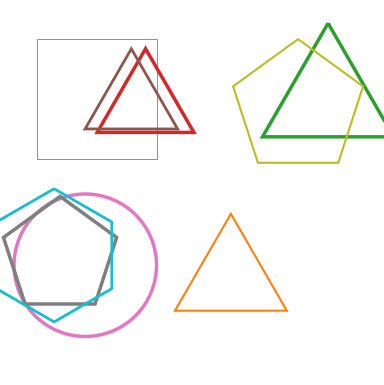[{"shape": "square", "thickness": 0.5, "radius": 0.78, "center": [0.251, 0.743]}, {"shape": "triangle", "thickness": 1.5, "radius": 0.84, "center": [0.6, 0.277]}, {"shape": "triangle", "thickness": 2.5, "radius": 0.98, "center": [0.852, 0.743]}, {"shape": "triangle", "thickness": 2.5, "radius": 0.72, "center": [0.378, 0.729]}, {"shape": "triangle", "thickness": 2, "radius": 0.69, "center": [0.341, 0.734]}, {"shape": "circle", "thickness": 2.5, "radius": 0.93, "center": [0.222, 0.311]}, {"shape": "pentagon", "thickness": 2.5, "radius": 0.77, "center": [0.156, 0.335]}, {"shape": "pentagon", "thickness": 1.5, "radius": 0.89, "center": [0.774, 0.721]}, {"shape": "hexagon", "thickness": 2, "radius": 0.87, "center": [0.141, 0.337]}]